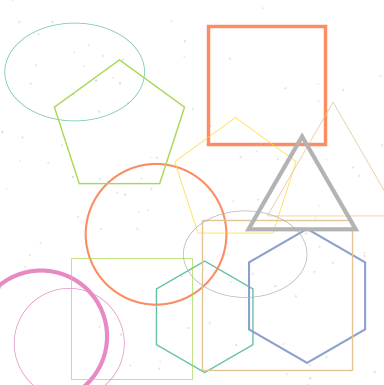[{"shape": "hexagon", "thickness": 1, "radius": 0.72, "center": [0.532, 0.177]}, {"shape": "oval", "thickness": 0.5, "radius": 0.91, "center": [0.194, 0.813]}, {"shape": "circle", "thickness": 1.5, "radius": 0.91, "center": [0.405, 0.391]}, {"shape": "square", "thickness": 2.5, "radius": 0.76, "center": [0.693, 0.779]}, {"shape": "hexagon", "thickness": 1.5, "radius": 0.87, "center": [0.798, 0.231]}, {"shape": "circle", "thickness": 0.5, "radius": 0.71, "center": [0.18, 0.108]}, {"shape": "circle", "thickness": 3, "radius": 0.86, "center": [0.107, 0.126]}, {"shape": "square", "thickness": 0.5, "radius": 0.79, "center": [0.342, 0.174]}, {"shape": "pentagon", "thickness": 1, "radius": 0.89, "center": [0.31, 0.667]}, {"shape": "pentagon", "thickness": 0.5, "radius": 0.83, "center": [0.612, 0.529]}, {"shape": "square", "thickness": 1, "radius": 0.98, "center": [0.72, 0.234]}, {"shape": "triangle", "thickness": 0.5, "radius": 0.99, "center": [0.865, 0.538]}, {"shape": "triangle", "thickness": 3, "radius": 0.8, "center": [0.785, 0.485]}, {"shape": "oval", "thickness": 0.5, "radius": 0.8, "center": [0.637, 0.34]}]